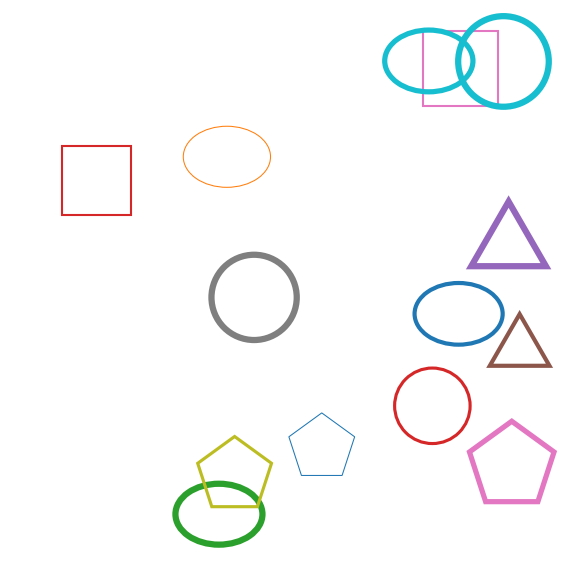[{"shape": "oval", "thickness": 2, "radius": 0.38, "center": [0.794, 0.456]}, {"shape": "pentagon", "thickness": 0.5, "radius": 0.3, "center": [0.557, 0.224]}, {"shape": "oval", "thickness": 0.5, "radius": 0.38, "center": [0.393, 0.728]}, {"shape": "oval", "thickness": 3, "radius": 0.38, "center": [0.379, 0.109]}, {"shape": "square", "thickness": 1, "radius": 0.3, "center": [0.168, 0.686]}, {"shape": "circle", "thickness": 1.5, "radius": 0.33, "center": [0.749, 0.296]}, {"shape": "triangle", "thickness": 3, "radius": 0.37, "center": [0.881, 0.575]}, {"shape": "triangle", "thickness": 2, "radius": 0.3, "center": [0.9, 0.396]}, {"shape": "pentagon", "thickness": 2.5, "radius": 0.38, "center": [0.886, 0.193]}, {"shape": "square", "thickness": 1, "radius": 0.32, "center": [0.798, 0.88]}, {"shape": "circle", "thickness": 3, "radius": 0.37, "center": [0.44, 0.484]}, {"shape": "pentagon", "thickness": 1.5, "radius": 0.34, "center": [0.406, 0.176]}, {"shape": "circle", "thickness": 3, "radius": 0.39, "center": [0.872, 0.893]}, {"shape": "oval", "thickness": 2.5, "radius": 0.38, "center": [0.743, 0.894]}]